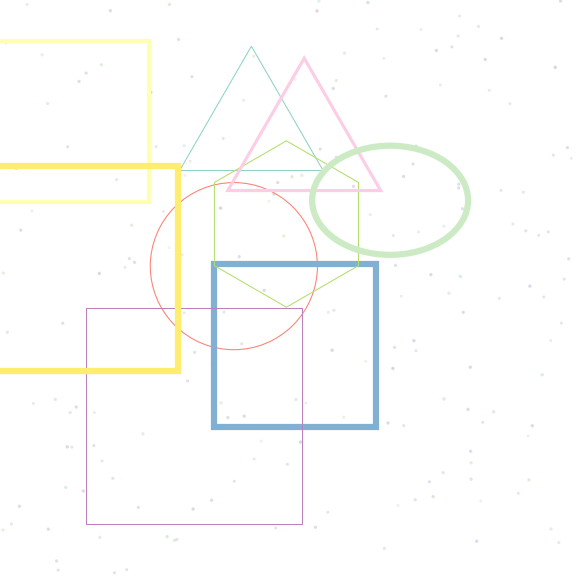[{"shape": "triangle", "thickness": 0.5, "radius": 0.72, "center": [0.435, 0.776]}, {"shape": "square", "thickness": 2, "radius": 0.7, "center": [0.118, 0.789]}, {"shape": "circle", "thickness": 0.5, "radius": 0.72, "center": [0.405, 0.538]}, {"shape": "square", "thickness": 3, "radius": 0.7, "center": [0.511, 0.401]}, {"shape": "hexagon", "thickness": 0.5, "radius": 0.72, "center": [0.496, 0.611]}, {"shape": "triangle", "thickness": 1.5, "radius": 0.76, "center": [0.527, 0.746]}, {"shape": "square", "thickness": 0.5, "radius": 0.94, "center": [0.335, 0.278]}, {"shape": "oval", "thickness": 3, "radius": 0.68, "center": [0.676, 0.652]}, {"shape": "square", "thickness": 3, "radius": 0.89, "center": [0.131, 0.534]}]